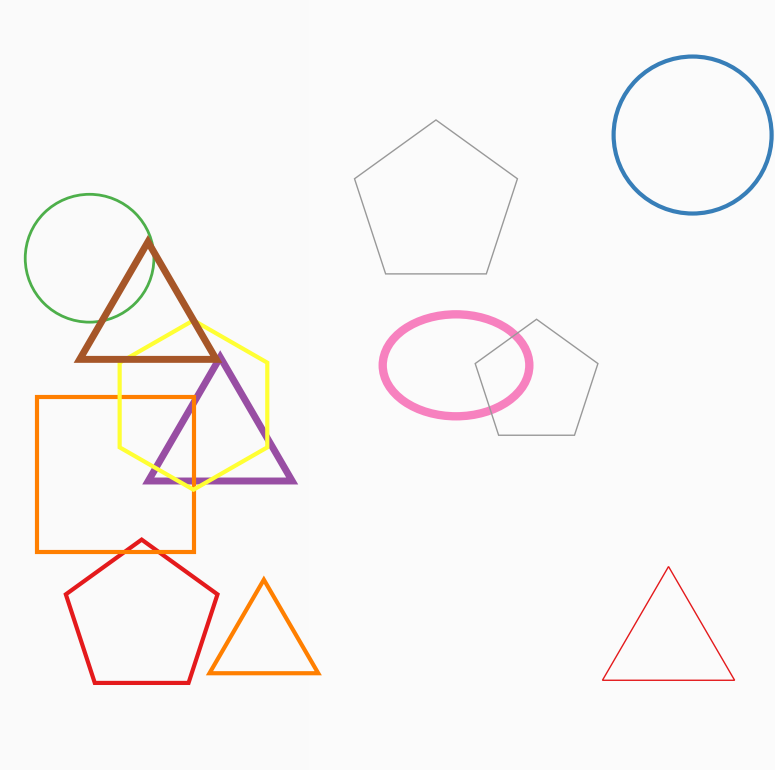[{"shape": "triangle", "thickness": 0.5, "radius": 0.49, "center": [0.863, 0.166]}, {"shape": "pentagon", "thickness": 1.5, "radius": 0.51, "center": [0.183, 0.196]}, {"shape": "circle", "thickness": 1.5, "radius": 0.51, "center": [0.894, 0.825]}, {"shape": "circle", "thickness": 1, "radius": 0.42, "center": [0.116, 0.665]}, {"shape": "triangle", "thickness": 2.5, "radius": 0.54, "center": [0.284, 0.429]}, {"shape": "triangle", "thickness": 1.5, "radius": 0.41, "center": [0.34, 0.166]}, {"shape": "square", "thickness": 1.5, "radius": 0.5, "center": [0.149, 0.384]}, {"shape": "hexagon", "thickness": 1.5, "radius": 0.55, "center": [0.25, 0.474]}, {"shape": "triangle", "thickness": 2.5, "radius": 0.51, "center": [0.191, 0.584]}, {"shape": "oval", "thickness": 3, "radius": 0.47, "center": [0.588, 0.526]}, {"shape": "pentagon", "thickness": 0.5, "radius": 0.42, "center": [0.692, 0.502]}, {"shape": "pentagon", "thickness": 0.5, "radius": 0.55, "center": [0.563, 0.734]}]